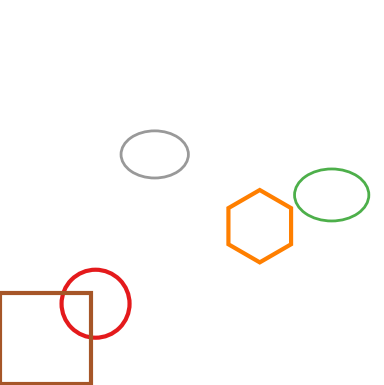[{"shape": "circle", "thickness": 3, "radius": 0.44, "center": [0.248, 0.211]}, {"shape": "oval", "thickness": 2, "radius": 0.48, "center": [0.862, 0.494]}, {"shape": "hexagon", "thickness": 3, "radius": 0.47, "center": [0.675, 0.412]}, {"shape": "square", "thickness": 3, "radius": 0.59, "center": [0.117, 0.121]}, {"shape": "oval", "thickness": 2, "radius": 0.44, "center": [0.402, 0.599]}]